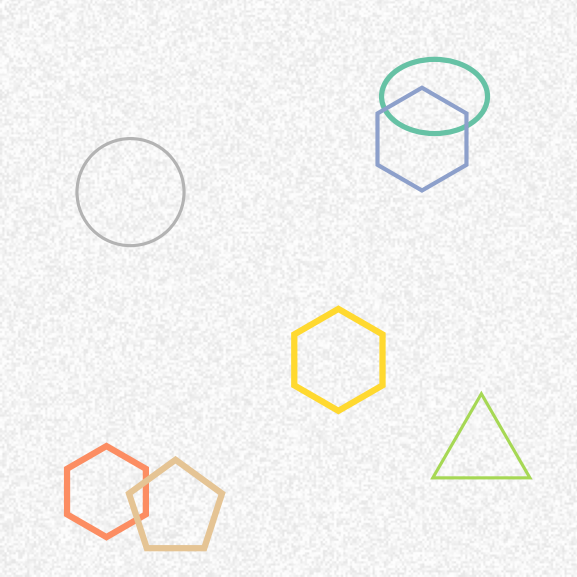[{"shape": "oval", "thickness": 2.5, "radius": 0.46, "center": [0.752, 0.832]}, {"shape": "hexagon", "thickness": 3, "radius": 0.39, "center": [0.184, 0.148]}, {"shape": "hexagon", "thickness": 2, "radius": 0.44, "center": [0.731, 0.758]}, {"shape": "triangle", "thickness": 1.5, "radius": 0.49, "center": [0.834, 0.22]}, {"shape": "hexagon", "thickness": 3, "radius": 0.44, "center": [0.586, 0.376]}, {"shape": "pentagon", "thickness": 3, "radius": 0.42, "center": [0.304, 0.118]}, {"shape": "circle", "thickness": 1.5, "radius": 0.46, "center": [0.226, 0.666]}]